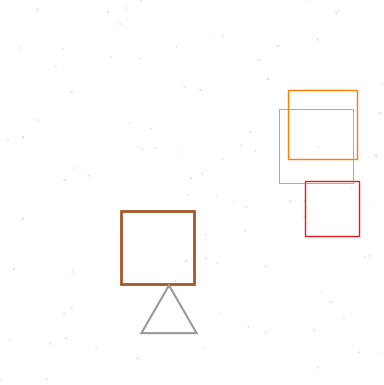[{"shape": "square", "thickness": 1, "radius": 0.35, "center": [0.862, 0.459]}, {"shape": "square", "thickness": 0.5, "radius": 0.48, "center": [0.821, 0.622]}, {"shape": "square", "thickness": 1, "radius": 0.45, "center": [0.837, 0.676]}, {"shape": "square", "thickness": 2, "radius": 0.47, "center": [0.41, 0.357]}, {"shape": "triangle", "thickness": 1.5, "radius": 0.41, "center": [0.439, 0.176]}]